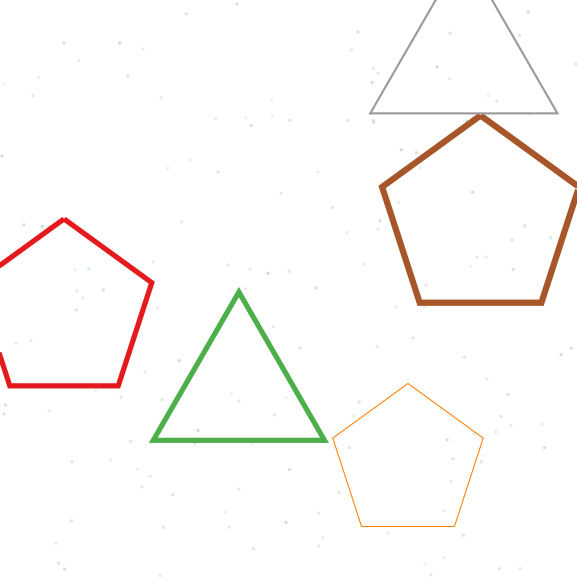[{"shape": "pentagon", "thickness": 2.5, "radius": 0.8, "center": [0.111, 0.46]}, {"shape": "triangle", "thickness": 2.5, "radius": 0.86, "center": [0.414, 0.322]}, {"shape": "pentagon", "thickness": 0.5, "radius": 0.68, "center": [0.706, 0.198]}, {"shape": "pentagon", "thickness": 3, "radius": 0.9, "center": [0.832, 0.62]}, {"shape": "triangle", "thickness": 1, "radius": 0.94, "center": [0.803, 0.896]}]